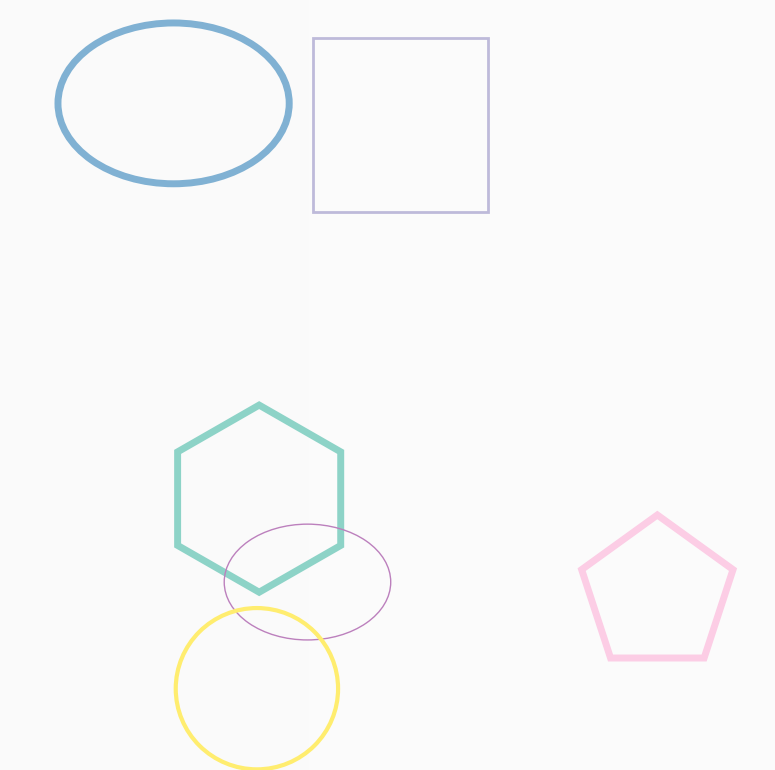[{"shape": "hexagon", "thickness": 2.5, "radius": 0.61, "center": [0.334, 0.352]}, {"shape": "square", "thickness": 1, "radius": 0.56, "center": [0.517, 0.838]}, {"shape": "oval", "thickness": 2.5, "radius": 0.75, "center": [0.224, 0.866]}, {"shape": "pentagon", "thickness": 2.5, "radius": 0.51, "center": [0.848, 0.229]}, {"shape": "oval", "thickness": 0.5, "radius": 0.54, "center": [0.397, 0.244]}, {"shape": "circle", "thickness": 1.5, "radius": 0.52, "center": [0.331, 0.106]}]